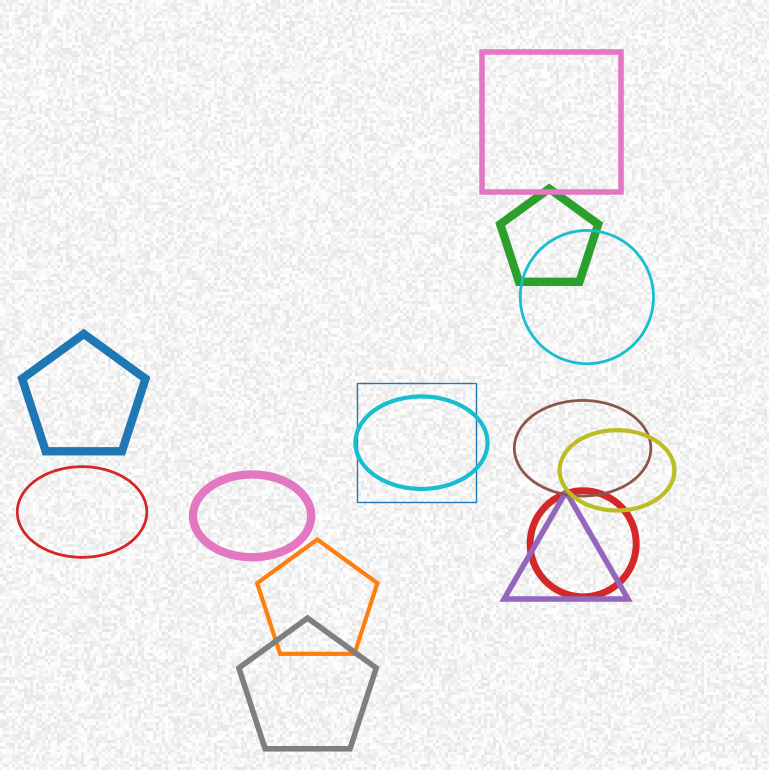[{"shape": "pentagon", "thickness": 3, "radius": 0.42, "center": [0.109, 0.482]}, {"shape": "square", "thickness": 0.5, "radius": 0.39, "center": [0.541, 0.426]}, {"shape": "pentagon", "thickness": 1.5, "radius": 0.41, "center": [0.412, 0.217]}, {"shape": "pentagon", "thickness": 3, "radius": 0.33, "center": [0.713, 0.688]}, {"shape": "oval", "thickness": 1, "radius": 0.42, "center": [0.107, 0.335]}, {"shape": "circle", "thickness": 2.5, "radius": 0.34, "center": [0.757, 0.294]}, {"shape": "triangle", "thickness": 2, "radius": 0.46, "center": [0.735, 0.269]}, {"shape": "oval", "thickness": 1, "radius": 0.44, "center": [0.757, 0.418]}, {"shape": "oval", "thickness": 3, "radius": 0.38, "center": [0.327, 0.33]}, {"shape": "square", "thickness": 2, "radius": 0.45, "center": [0.716, 0.842]}, {"shape": "pentagon", "thickness": 2, "radius": 0.47, "center": [0.399, 0.103]}, {"shape": "oval", "thickness": 1.5, "radius": 0.37, "center": [0.801, 0.389]}, {"shape": "oval", "thickness": 1.5, "radius": 0.43, "center": [0.547, 0.425]}, {"shape": "circle", "thickness": 1, "radius": 0.43, "center": [0.762, 0.614]}]